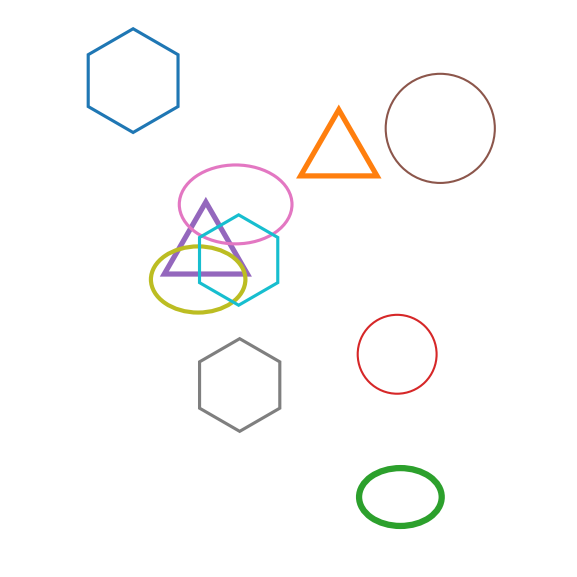[{"shape": "hexagon", "thickness": 1.5, "radius": 0.45, "center": [0.231, 0.86]}, {"shape": "triangle", "thickness": 2.5, "radius": 0.38, "center": [0.587, 0.733]}, {"shape": "oval", "thickness": 3, "radius": 0.36, "center": [0.693, 0.138]}, {"shape": "circle", "thickness": 1, "radius": 0.34, "center": [0.688, 0.386]}, {"shape": "triangle", "thickness": 2.5, "radius": 0.42, "center": [0.356, 0.566]}, {"shape": "circle", "thickness": 1, "radius": 0.47, "center": [0.762, 0.777]}, {"shape": "oval", "thickness": 1.5, "radius": 0.49, "center": [0.408, 0.645]}, {"shape": "hexagon", "thickness": 1.5, "radius": 0.4, "center": [0.415, 0.332]}, {"shape": "oval", "thickness": 2, "radius": 0.41, "center": [0.343, 0.515]}, {"shape": "hexagon", "thickness": 1.5, "radius": 0.39, "center": [0.413, 0.549]}]